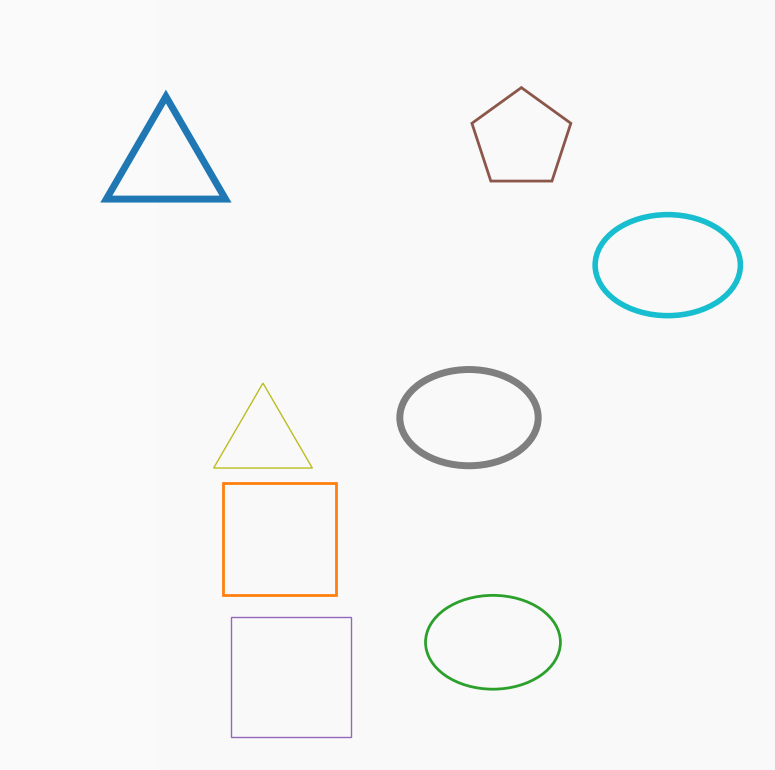[{"shape": "triangle", "thickness": 2.5, "radius": 0.44, "center": [0.214, 0.786]}, {"shape": "square", "thickness": 1, "radius": 0.36, "center": [0.361, 0.3]}, {"shape": "oval", "thickness": 1, "radius": 0.44, "center": [0.636, 0.166]}, {"shape": "square", "thickness": 0.5, "radius": 0.39, "center": [0.376, 0.121]}, {"shape": "pentagon", "thickness": 1, "radius": 0.34, "center": [0.673, 0.819]}, {"shape": "oval", "thickness": 2.5, "radius": 0.45, "center": [0.605, 0.458]}, {"shape": "triangle", "thickness": 0.5, "radius": 0.37, "center": [0.339, 0.429]}, {"shape": "oval", "thickness": 2, "radius": 0.47, "center": [0.862, 0.656]}]